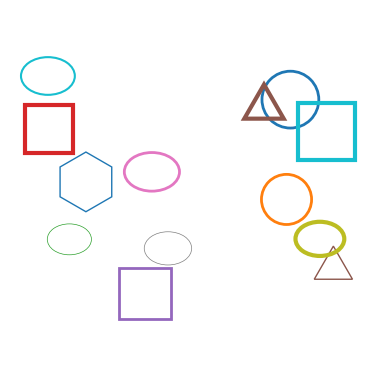[{"shape": "circle", "thickness": 2, "radius": 0.37, "center": [0.754, 0.741]}, {"shape": "hexagon", "thickness": 1, "radius": 0.39, "center": [0.223, 0.528]}, {"shape": "circle", "thickness": 2, "radius": 0.33, "center": [0.744, 0.482]}, {"shape": "oval", "thickness": 0.5, "radius": 0.29, "center": [0.18, 0.378]}, {"shape": "square", "thickness": 3, "radius": 0.31, "center": [0.127, 0.664]}, {"shape": "square", "thickness": 2, "radius": 0.33, "center": [0.377, 0.238]}, {"shape": "triangle", "thickness": 3, "radius": 0.3, "center": [0.686, 0.721]}, {"shape": "triangle", "thickness": 1, "radius": 0.29, "center": [0.866, 0.303]}, {"shape": "oval", "thickness": 2, "radius": 0.36, "center": [0.395, 0.554]}, {"shape": "oval", "thickness": 0.5, "radius": 0.31, "center": [0.436, 0.355]}, {"shape": "oval", "thickness": 3, "radius": 0.32, "center": [0.831, 0.38]}, {"shape": "oval", "thickness": 1.5, "radius": 0.35, "center": [0.124, 0.803]}, {"shape": "square", "thickness": 3, "radius": 0.37, "center": [0.847, 0.657]}]